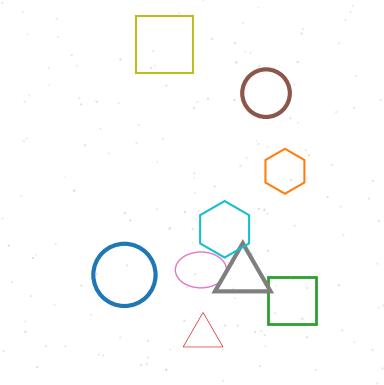[{"shape": "circle", "thickness": 3, "radius": 0.4, "center": [0.323, 0.286]}, {"shape": "hexagon", "thickness": 1.5, "radius": 0.29, "center": [0.74, 0.555]}, {"shape": "square", "thickness": 2, "radius": 0.31, "center": [0.758, 0.219]}, {"shape": "triangle", "thickness": 0.5, "radius": 0.3, "center": [0.527, 0.129]}, {"shape": "circle", "thickness": 3, "radius": 0.31, "center": [0.691, 0.758]}, {"shape": "oval", "thickness": 1, "radius": 0.33, "center": [0.522, 0.299]}, {"shape": "triangle", "thickness": 3, "radius": 0.42, "center": [0.631, 0.285]}, {"shape": "square", "thickness": 1.5, "radius": 0.37, "center": [0.428, 0.885]}, {"shape": "hexagon", "thickness": 1.5, "radius": 0.37, "center": [0.583, 0.404]}]